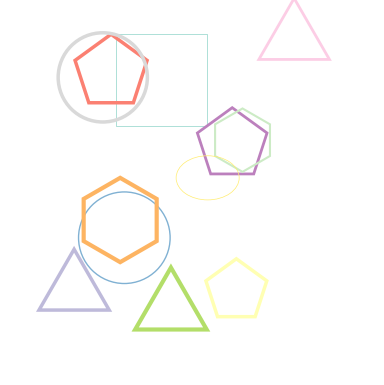[{"shape": "square", "thickness": 0.5, "radius": 0.59, "center": [0.42, 0.792]}, {"shape": "pentagon", "thickness": 2.5, "radius": 0.42, "center": [0.614, 0.245]}, {"shape": "triangle", "thickness": 2.5, "radius": 0.53, "center": [0.192, 0.247]}, {"shape": "pentagon", "thickness": 2.5, "radius": 0.49, "center": [0.289, 0.813]}, {"shape": "circle", "thickness": 1, "radius": 0.59, "center": [0.323, 0.383]}, {"shape": "hexagon", "thickness": 3, "radius": 0.55, "center": [0.312, 0.429]}, {"shape": "triangle", "thickness": 3, "radius": 0.54, "center": [0.444, 0.198]}, {"shape": "triangle", "thickness": 2, "radius": 0.53, "center": [0.764, 0.899]}, {"shape": "circle", "thickness": 2.5, "radius": 0.58, "center": [0.267, 0.799]}, {"shape": "pentagon", "thickness": 2, "radius": 0.48, "center": [0.603, 0.625]}, {"shape": "hexagon", "thickness": 1.5, "radius": 0.41, "center": [0.63, 0.636]}, {"shape": "oval", "thickness": 0.5, "radius": 0.41, "center": [0.539, 0.538]}]